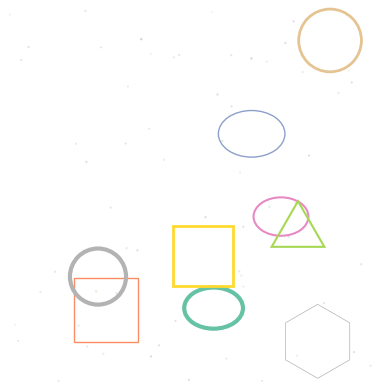[{"shape": "oval", "thickness": 3, "radius": 0.38, "center": [0.555, 0.2]}, {"shape": "square", "thickness": 1, "radius": 0.42, "center": [0.274, 0.194]}, {"shape": "oval", "thickness": 1, "radius": 0.43, "center": [0.654, 0.652]}, {"shape": "oval", "thickness": 1.5, "radius": 0.36, "center": [0.73, 0.438]}, {"shape": "triangle", "thickness": 1.5, "radius": 0.4, "center": [0.774, 0.398]}, {"shape": "square", "thickness": 2, "radius": 0.39, "center": [0.528, 0.335]}, {"shape": "circle", "thickness": 2, "radius": 0.41, "center": [0.857, 0.895]}, {"shape": "hexagon", "thickness": 0.5, "radius": 0.48, "center": [0.825, 0.113]}, {"shape": "circle", "thickness": 3, "radius": 0.36, "center": [0.255, 0.282]}]